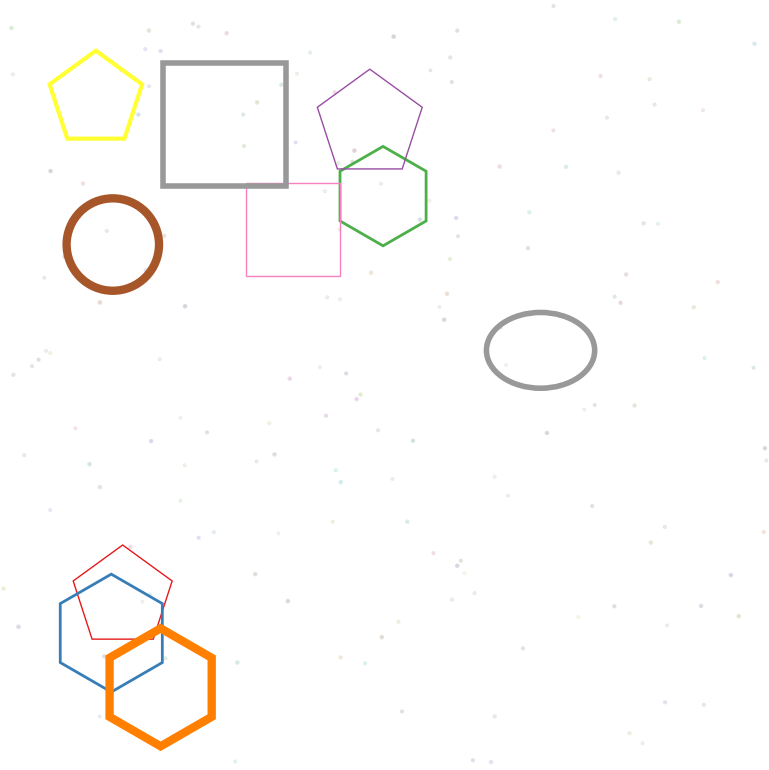[{"shape": "pentagon", "thickness": 0.5, "radius": 0.34, "center": [0.159, 0.225]}, {"shape": "hexagon", "thickness": 1, "radius": 0.38, "center": [0.145, 0.178]}, {"shape": "hexagon", "thickness": 1, "radius": 0.32, "center": [0.497, 0.745]}, {"shape": "pentagon", "thickness": 0.5, "radius": 0.36, "center": [0.48, 0.839]}, {"shape": "hexagon", "thickness": 3, "radius": 0.38, "center": [0.209, 0.107]}, {"shape": "pentagon", "thickness": 1.5, "radius": 0.32, "center": [0.124, 0.871]}, {"shape": "circle", "thickness": 3, "radius": 0.3, "center": [0.147, 0.682]}, {"shape": "square", "thickness": 0.5, "radius": 0.3, "center": [0.38, 0.702]}, {"shape": "oval", "thickness": 2, "radius": 0.35, "center": [0.702, 0.545]}, {"shape": "square", "thickness": 2, "radius": 0.4, "center": [0.292, 0.838]}]